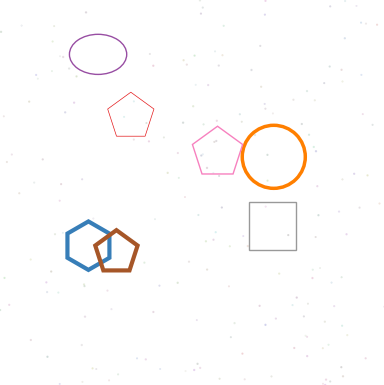[{"shape": "pentagon", "thickness": 0.5, "radius": 0.32, "center": [0.34, 0.697]}, {"shape": "hexagon", "thickness": 3, "radius": 0.31, "center": [0.23, 0.362]}, {"shape": "oval", "thickness": 1, "radius": 0.37, "center": [0.255, 0.859]}, {"shape": "circle", "thickness": 2.5, "radius": 0.41, "center": [0.711, 0.593]}, {"shape": "pentagon", "thickness": 3, "radius": 0.29, "center": [0.302, 0.344]}, {"shape": "pentagon", "thickness": 1, "radius": 0.34, "center": [0.565, 0.604]}, {"shape": "square", "thickness": 1, "radius": 0.31, "center": [0.708, 0.412]}]